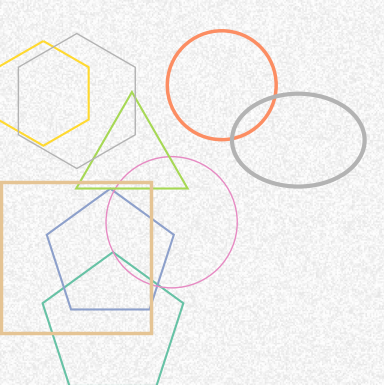[{"shape": "pentagon", "thickness": 1.5, "radius": 0.96, "center": [0.293, 0.153]}, {"shape": "circle", "thickness": 2.5, "radius": 0.71, "center": [0.576, 0.779]}, {"shape": "pentagon", "thickness": 1.5, "radius": 0.87, "center": [0.286, 0.337]}, {"shape": "circle", "thickness": 1, "radius": 0.85, "center": [0.446, 0.423]}, {"shape": "triangle", "thickness": 1.5, "radius": 0.84, "center": [0.343, 0.594]}, {"shape": "hexagon", "thickness": 1.5, "radius": 0.68, "center": [0.113, 0.757]}, {"shape": "square", "thickness": 2.5, "radius": 0.98, "center": [0.198, 0.331]}, {"shape": "oval", "thickness": 3, "radius": 0.86, "center": [0.775, 0.636]}, {"shape": "hexagon", "thickness": 1, "radius": 0.88, "center": [0.2, 0.738]}]